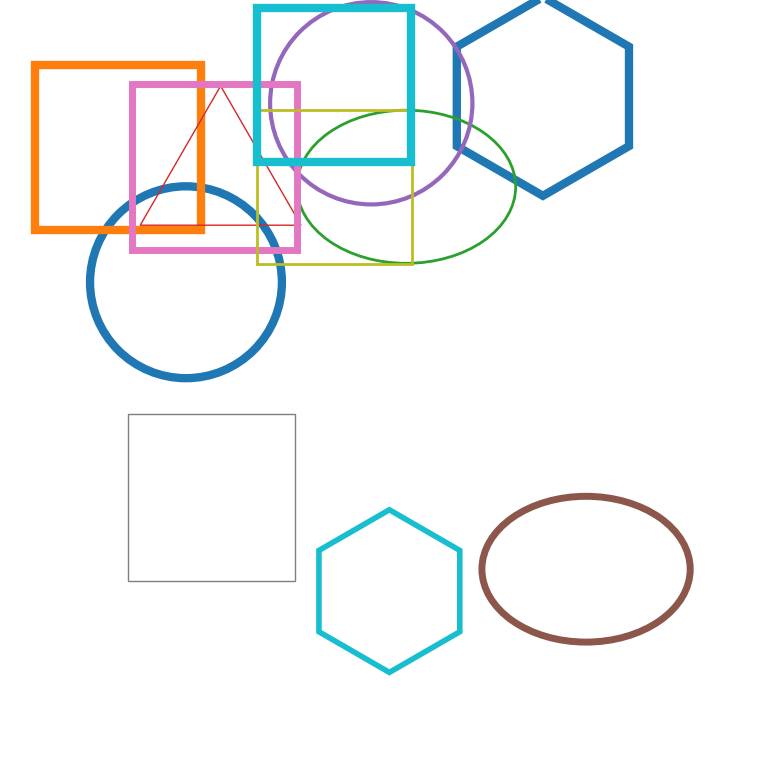[{"shape": "hexagon", "thickness": 3, "radius": 0.65, "center": [0.705, 0.875]}, {"shape": "circle", "thickness": 3, "radius": 0.62, "center": [0.242, 0.633]}, {"shape": "square", "thickness": 3, "radius": 0.54, "center": [0.154, 0.808]}, {"shape": "oval", "thickness": 1, "radius": 0.71, "center": [0.528, 0.757]}, {"shape": "triangle", "thickness": 0.5, "radius": 0.6, "center": [0.287, 0.768]}, {"shape": "circle", "thickness": 1.5, "radius": 0.66, "center": [0.482, 0.866]}, {"shape": "oval", "thickness": 2.5, "radius": 0.68, "center": [0.761, 0.261]}, {"shape": "square", "thickness": 2.5, "radius": 0.54, "center": [0.278, 0.783]}, {"shape": "square", "thickness": 0.5, "radius": 0.54, "center": [0.274, 0.354]}, {"shape": "square", "thickness": 1, "radius": 0.5, "center": [0.434, 0.757]}, {"shape": "hexagon", "thickness": 2, "radius": 0.53, "center": [0.506, 0.232]}, {"shape": "square", "thickness": 3, "radius": 0.5, "center": [0.433, 0.89]}]